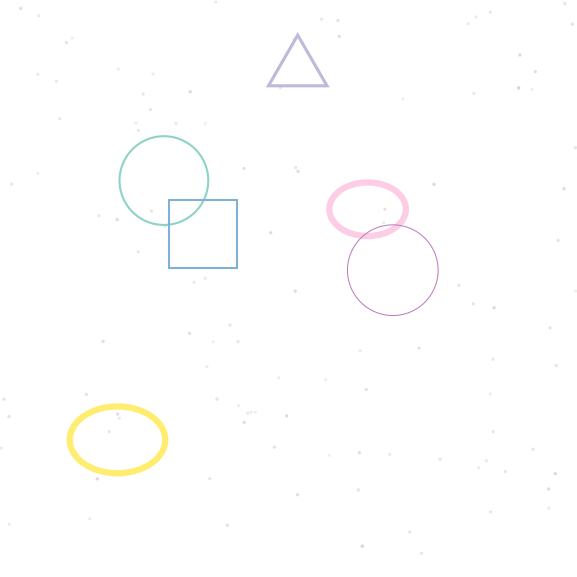[{"shape": "circle", "thickness": 1, "radius": 0.38, "center": [0.284, 0.686]}, {"shape": "triangle", "thickness": 1.5, "radius": 0.29, "center": [0.516, 0.88]}, {"shape": "square", "thickness": 1, "radius": 0.29, "center": [0.352, 0.594]}, {"shape": "oval", "thickness": 3, "radius": 0.33, "center": [0.637, 0.637]}, {"shape": "circle", "thickness": 0.5, "radius": 0.39, "center": [0.68, 0.531]}, {"shape": "oval", "thickness": 3, "radius": 0.41, "center": [0.203, 0.238]}]